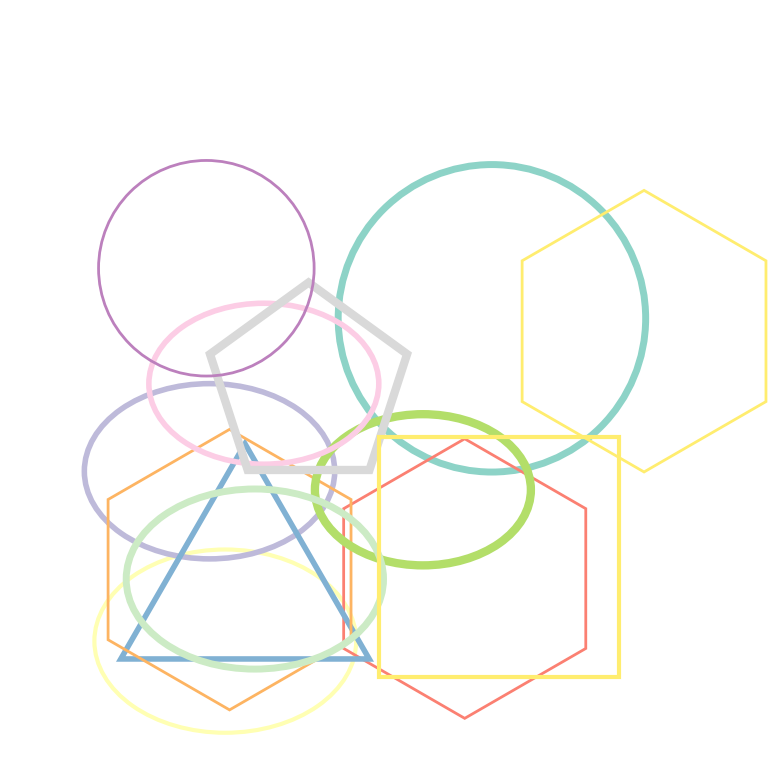[{"shape": "circle", "thickness": 2.5, "radius": 1.0, "center": [0.639, 0.587]}, {"shape": "oval", "thickness": 1.5, "radius": 0.85, "center": [0.293, 0.167]}, {"shape": "oval", "thickness": 2, "radius": 0.81, "center": [0.272, 0.388]}, {"shape": "hexagon", "thickness": 1, "radius": 0.91, "center": [0.604, 0.249]}, {"shape": "triangle", "thickness": 2, "radius": 0.93, "center": [0.318, 0.237]}, {"shape": "hexagon", "thickness": 1, "radius": 0.91, "center": [0.298, 0.26]}, {"shape": "oval", "thickness": 3, "radius": 0.7, "center": [0.549, 0.364]}, {"shape": "oval", "thickness": 2, "radius": 0.75, "center": [0.343, 0.502]}, {"shape": "pentagon", "thickness": 3, "radius": 0.67, "center": [0.401, 0.499]}, {"shape": "circle", "thickness": 1, "radius": 0.7, "center": [0.268, 0.652]}, {"shape": "oval", "thickness": 2.5, "radius": 0.84, "center": [0.331, 0.248]}, {"shape": "square", "thickness": 1.5, "radius": 0.78, "center": [0.647, 0.277]}, {"shape": "hexagon", "thickness": 1, "radius": 0.91, "center": [0.836, 0.57]}]